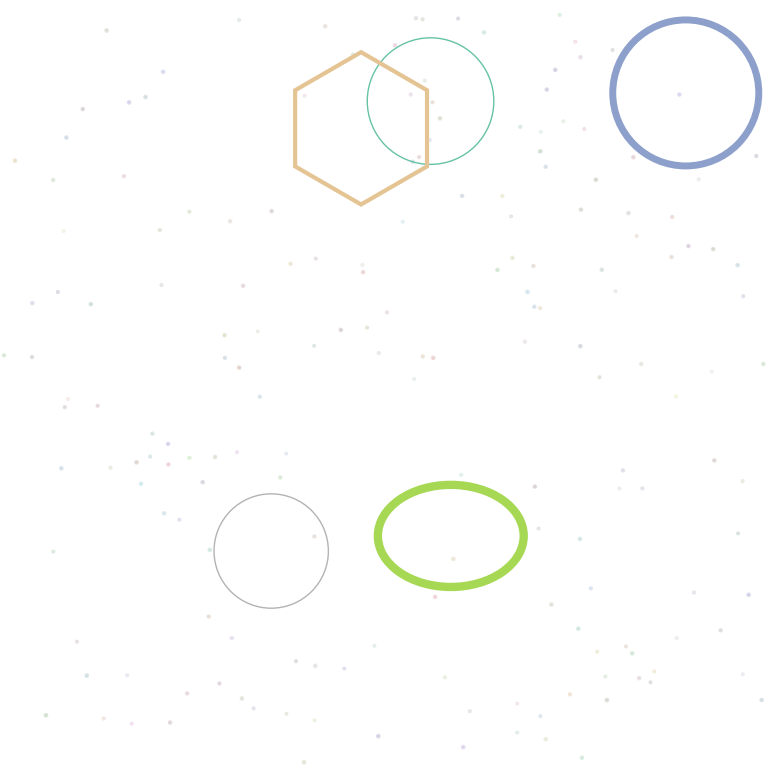[{"shape": "circle", "thickness": 0.5, "radius": 0.41, "center": [0.559, 0.869]}, {"shape": "circle", "thickness": 2.5, "radius": 0.47, "center": [0.891, 0.879]}, {"shape": "oval", "thickness": 3, "radius": 0.47, "center": [0.585, 0.304]}, {"shape": "hexagon", "thickness": 1.5, "radius": 0.49, "center": [0.469, 0.833]}, {"shape": "circle", "thickness": 0.5, "radius": 0.37, "center": [0.352, 0.284]}]